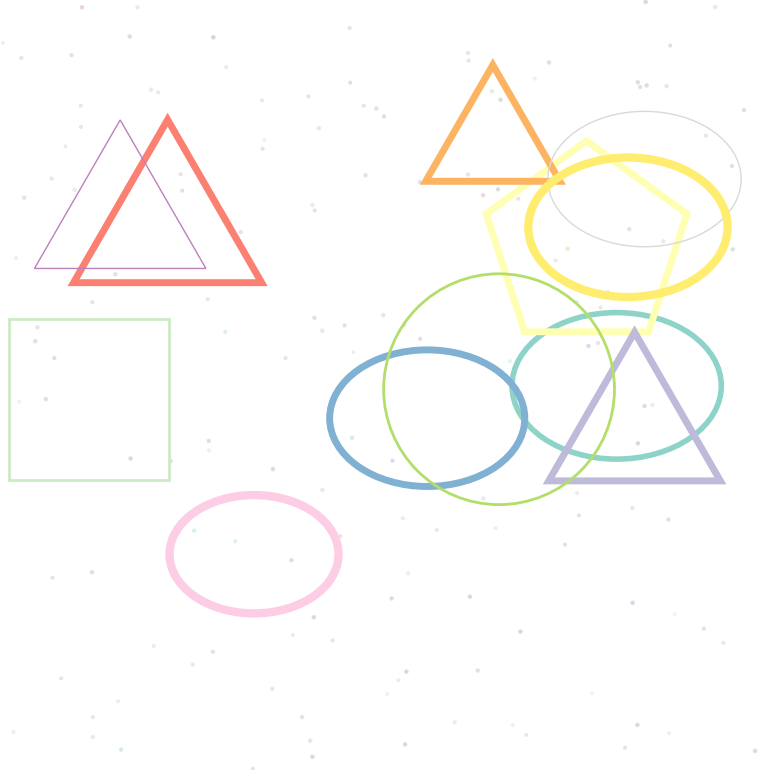[{"shape": "oval", "thickness": 2, "radius": 0.68, "center": [0.801, 0.499]}, {"shape": "pentagon", "thickness": 2.5, "radius": 0.68, "center": [0.762, 0.68]}, {"shape": "triangle", "thickness": 2.5, "radius": 0.64, "center": [0.824, 0.44]}, {"shape": "triangle", "thickness": 2.5, "radius": 0.71, "center": [0.218, 0.703]}, {"shape": "oval", "thickness": 2.5, "radius": 0.63, "center": [0.555, 0.457]}, {"shape": "triangle", "thickness": 2.5, "radius": 0.5, "center": [0.64, 0.815]}, {"shape": "circle", "thickness": 1, "radius": 0.75, "center": [0.648, 0.495]}, {"shape": "oval", "thickness": 3, "radius": 0.55, "center": [0.33, 0.28]}, {"shape": "oval", "thickness": 0.5, "radius": 0.63, "center": [0.837, 0.767]}, {"shape": "triangle", "thickness": 0.5, "radius": 0.64, "center": [0.156, 0.716]}, {"shape": "square", "thickness": 1, "radius": 0.52, "center": [0.115, 0.481]}, {"shape": "oval", "thickness": 3, "radius": 0.65, "center": [0.816, 0.705]}]